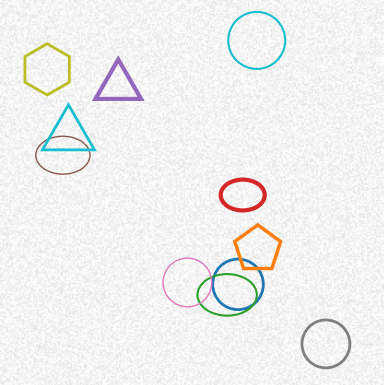[{"shape": "circle", "thickness": 2, "radius": 0.33, "center": [0.618, 0.261]}, {"shape": "pentagon", "thickness": 2.5, "radius": 0.31, "center": [0.669, 0.353]}, {"shape": "oval", "thickness": 1.5, "radius": 0.39, "center": [0.59, 0.234]}, {"shape": "oval", "thickness": 3, "radius": 0.29, "center": [0.63, 0.493]}, {"shape": "triangle", "thickness": 3, "radius": 0.34, "center": [0.307, 0.777]}, {"shape": "oval", "thickness": 1, "radius": 0.35, "center": [0.163, 0.597]}, {"shape": "circle", "thickness": 1, "radius": 0.32, "center": [0.487, 0.266]}, {"shape": "circle", "thickness": 2, "radius": 0.31, "center": [0.847, 0.107]}, {"shape": "hexagon", "thickness": 2, "radius": 0.33, "center": [0.122, 0.82]}, {"shape": "triangle", "thickness": 2, "radius": 0.39, "center": [0.178, 0.65]}, {"shape": "circle", "thickness": 1.5, "radius": 0.37, "center": [0.667, 0.895]}]